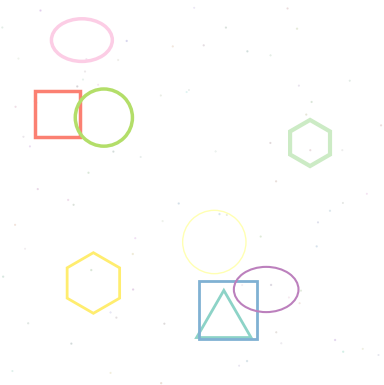[{"shape": "triangle", "thickness": 2, "radius": 0.41, "center": [0.581, 0.164]}, {"shape": "circle", "thickness": 1, "radius": 0.41, "center": [0.557, 0.371]}, {"shape": "square", "thickness": 2.5, "radius": 0.3, "center": [0.149, 0.704]}, {"shape": "square", "thickness": 2, "radius": 0.38, "center": [0.592, 0.195]}, {"shape": "circle", "thickness": 2.5, "radius": 0.37, "center": [0.27, 0.695]}, {"shape": "oval", "thickness": 2.5, "radius": 0.4, "center": [0.213, 0.896]}, {"shape": "oval", "thickness": 1.5, "radius": 0.42, "center": [0.691, 0.248]}, {"shape": "hexagon", "thickness": 3, "radius": 0.3, "center": [0.805, 0.629]}, {"shape": "hexagon", "thickness": 2, "radius": 0.39, "center": [0.243, 0.265]}]